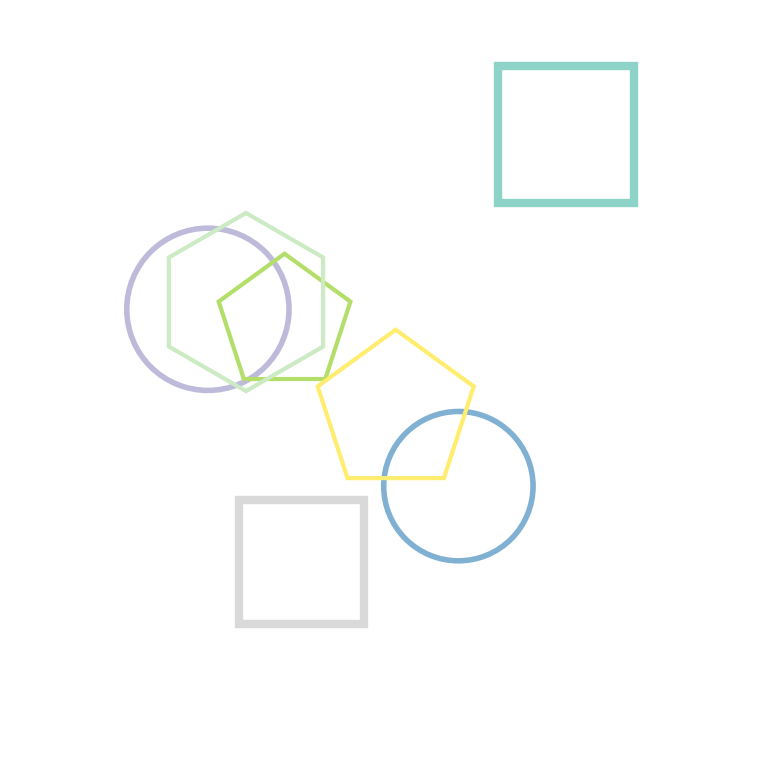[{"shape": "square", "thickness": 3, "radius": 0.44, "center": [0.735, 0.825]}, {"shape": "circle", "thickness": 2, "radius": 0.53, "center": [0.27, 0.598]}, {"shape": "circle", "thickness": 2, "radius": 0.48, "center": [0.595, 0.369]}, {"shape": "pentagon", "thickness": 1.5, "radius": 0.45, "center": [0.37, 0.581]}, {"shape": "square", "thickness": 3, "radius": 0.4, "center": [0.392, 0.27]}, {"shape": "hexagon", "thickness": 1.5, "radius": 0.58, "center": [0.319, 0.608]}, {"shape": "pentagon", "thickness": 1.5, "radius": 0.53, "center": [0.514, 0.465]}]